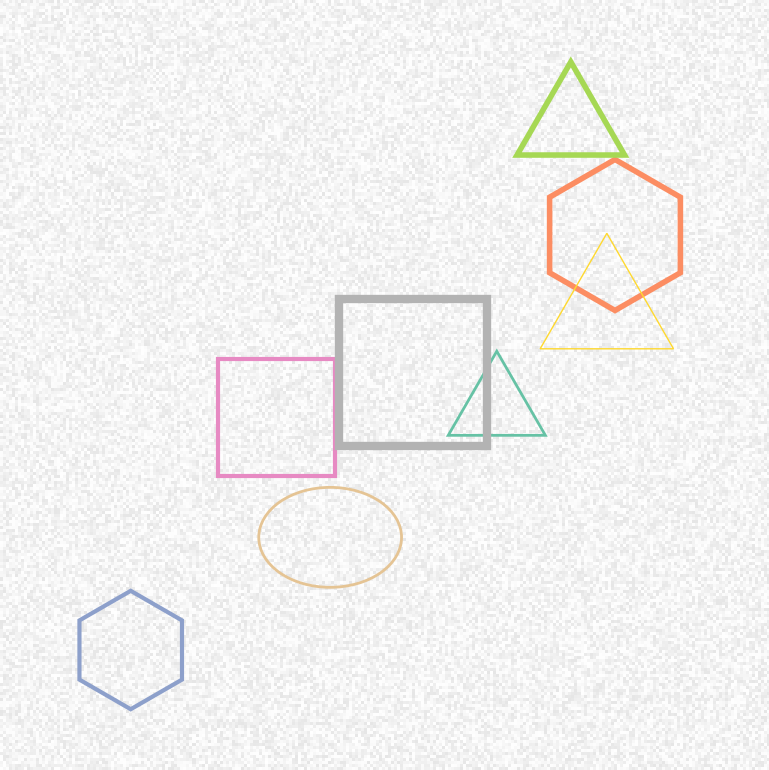[{"shape": "triangle", "thickness": 1, "radius": 0.36, "center": [0.645, 0.471]}, {"shape": "hexagon", "thickness": 2, "radius": 0.49, "center": [0.799, 0.695]}, {"shape": "hexagon", "thickness": 1.5, "radius": 0.38, "center": [0.17, 0.156]}, {"shape": "square", "thickness": 1.5, "radius": 0.38, "center": [0.359, 0.458]}, {"shape": "triangle", "thickness": 2, "radius": 0.4, "center": [0.741, 0.839]}, {"shape": "triangle", "thickness": 0.5, "radius": 0.5, "center": [0.788, 0.597]}, {"shape": "oval", "thickness": 1, "radius": 0.46, "center": [0.429, 0.302]}, {"shape": "square", "thickness": 3, "radius": 0.48, "center": [0.536, 0.516]}]